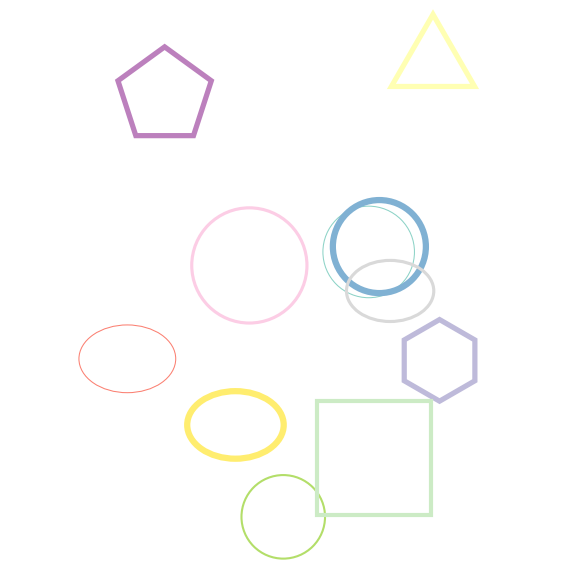[{"shape": "circle", "thickness": 0.5, "radius": 0.4, "center": [0.638, 0.563]}, {"shape": "triangle", "thickness": 2.5, "radius": 0.42, "center": [0.75, 0.891]}, {"shape": "hexagon", "thickness": 2.5, "radius": 0.35, "center": [0.761, 0.375]}, {"shape": "oval", "thickness": 0.5, "radius": 0.42, "center": [0.22, 0.378]}, {"shape": "circle", "thickness": 3, "radius": 0.4, "center": [0.657, 0.572]}, {"shape": "circle", "thickness": 1, "radius": 0.36, "center": [0.49, 0.104]}, {"shape": "circle", "thickness": 1.5, "radius": 0.5, "center": [0.432, 0.54]}, {"shape": "oval", "thickness": 1.5, "radius": 0.38, "center": [0.676, 0.495]}, {"shape": "pentagon", "thickness": 2.5, "radius": 0.42, "center": [0.285, 0.833]}, {"shape": "square", "thickness": 2, "radius": 0.49, "center": [0.647, 0.206]}, {"shape": "oval", "thickness": 3, "radius": 0.42, "center": [0.408, 0.263]}]